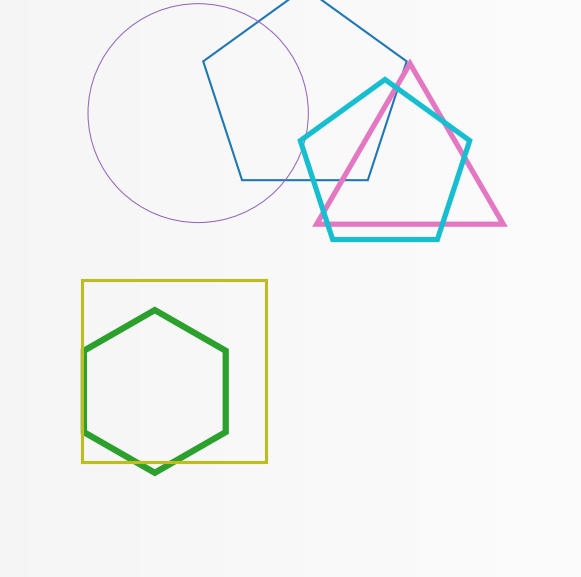[{"shape": "pentagon", "thickness": 1, "radius": 0.92, "center": [0.525, 0.836]}, {"shape": "hexagon", "thickness": 3, "radius": 0.7, "center": [0.266, 0.321]}, {"shape": "circle", "thickness": 0.5, "radius": 0.95, "center": [0.341, 0.803]}, {"shape": "triangle", "thickness": 2.5, "radius": 0.93, "center": [0.705, 0.704]}, {"shape": "square", "thickness": 1.5, "radius": 0.79, "center": [0.3, 0.356]}, {"shape": "pentagon", "thickness": 2.5, "radius": 0.77, "center": [0.662, 0.708]}]